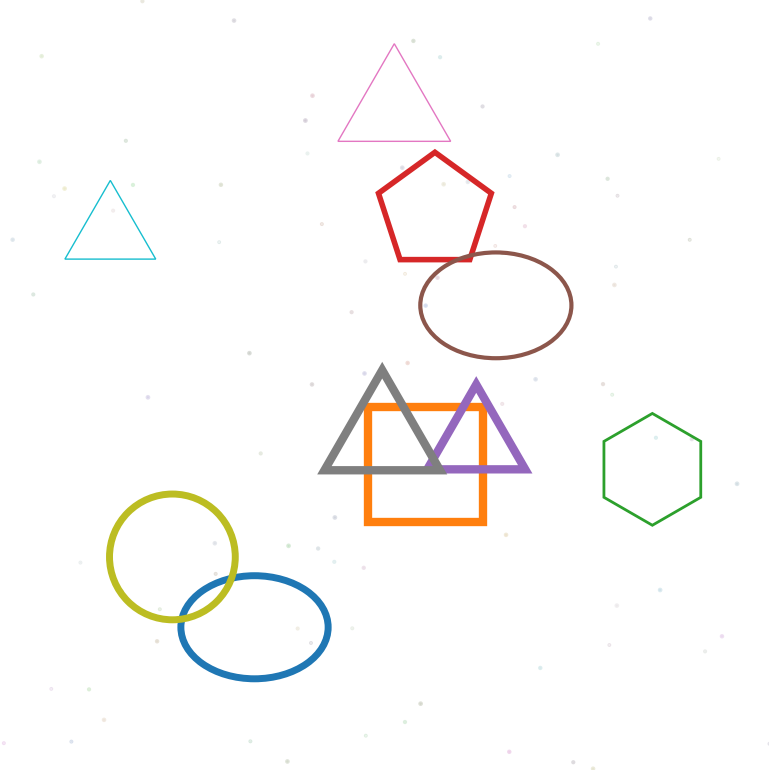[{"shape": "oval", "thickness": 2.5, "radius": 0.48, "center": [0.331, 0.185]}, {"shape": "square", "thickness": 3, "radius": 0.38, "center": [0.553, 0.397]}, {"shape": "hexagon", "thickness": 1, "radius": 0.36, "center": [0.847, 0.39]}, {"shape": "pentagon", "thickness": 2, "radius": 0.39, "center": [0.565, 0.725]}, {"shape": "triangle", "thickness": 3, "radius": 0.37, "center": [0.618, 0.427]}, {"shape": "oval", "thickness": 1.5, "radius": 0.49, "center": [0.644, 0.603]}, {"shape": "triangle", "thickness": 0.5, "radius": 0.42, "center": [0.512, 0.859]}, {"shape": "triangle", "thickness": 3, "radius": 0.43, "center": [0.496, 0.433]}, {"shape": "circle", "thickness": 2.5, "radius": 0.41, "center": [0.224, 0.277]}, {"shape": "triangle", "thickness": 0.5, "radius": 0.34, "center": [0.143, 0.698]}]